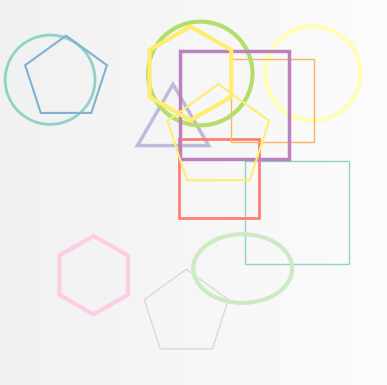[{"shape": "circle", "thickness": 2, "radius": 0.58, "center": [0.129, 0.793]}, {"shape": "square", "thickness": 1, "radius": 0.67, "center": [0.766, 0.449]}, {"shape": "circle", "thickness": 3, "radius": 0.61, "center": [0.808, 0.809]}, {"shape": "triangle", "thickness": 2.5, "radius": 0.53, "center": [0.447, 0.675]}, {"shape": "square", "thickness": 2, "radius": 0.52, "center": [0.565, 0.536]}, {"shape": "pentagon", "thickness": 1.5, "radius": 0.55, "center": [0.17, 0.796]}, {"shape": "square", "thickness": 1, "radius": 0.54, "center": [0.703, 0.739]}, {"shape": "circle", "thickness": 3, "radius": 0.67, "center": [0.517, 0.809]}, {"shape": "hexagon", "thickness": 3, "radius": 0.51, "center": [0.242, 0.285]}, {"shape": "pentagon", "thickness": 1, "radius": 0.57, "center": [0.481, 0.186]}, {"shape": "square", "thickness": 2.5, "radius": 0.7, "center": [0.606, 0.728]}, {"shape": "oval", "thickness": 3, "radius": 0.64, "center": [0.626, 0.302]}, {"shape": "pentagon", "thickness": 1.5, "radius": 0.69, "center": [0.563, 0.644]}, {"shape": "hexagon", "thickness": 3, "radius": 0.61, "center": [0.491, 0.809]}]